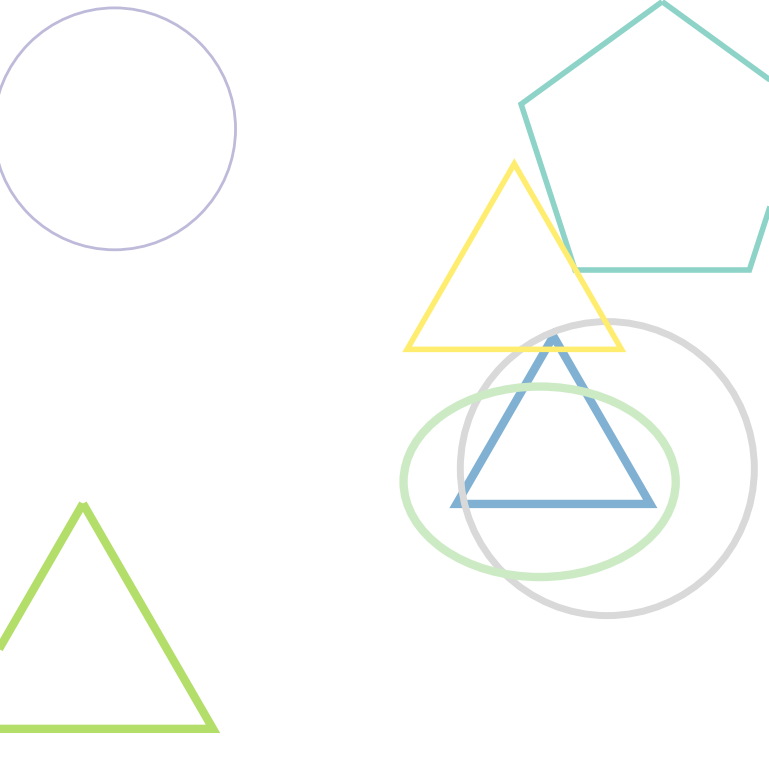[{"shape": "pentagon", "thickness": 2, "radius": 0.96, "center": [0.86, 0.805]}, {"shape": "circle", "thickness": 1, "radius": 0.79, "center": [0.149, 0.833]}, {"shape": "triangle", "thickness": 3, "radius": 0.73, "center": [0.719, 0.418]}, {"shape": "triangle", "thickness": 3, "radius": 0.98, "center": [0.108, 0.151]}, {"shape": "circle", "thickness": 2.5, "radius": 0.95, "center": [0.789, 0.391]}, {"shape": "oval", "thickness": 3, "radius": 0.88, "center": [0.701, 0.374]}, {"shape": "triangle", "thickness": 2, "radius": 0.8, "center": [0.668, 0.627]}]